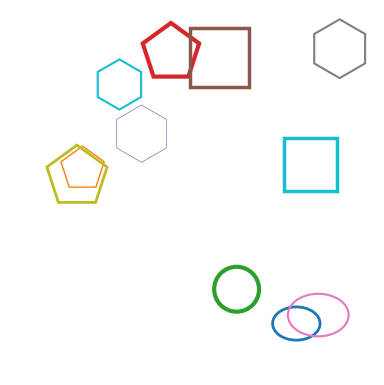[{"shape": "oval", "thickness": 2, "radius": 0.31, "center": [0.77, 0.16]}, {"shape": "pentagon", "thickness": 1, "radius": 0.29, "center": [0.214, 0.562]}, {"shape": "circle", "thickness": 3, "radius": 0.29, "center": [0.615, 0.249]}, {"shape": "pentagon", "thickness": 3, "radius": 0.39, "center": [0.444, 0.863]}, {"shape": "hexagon", "thickness": 0.5, "radius": 0.37, "center": [0.368, 0.653]}, {"shape": "square", "thickness": 2.5, "radius": 0.39, "center": [0.571, 0.851]}, {"shape": "oval", "thickness": 1.5, "radius": 0.39, "center": [0.827, 0.182]}, {"shape": "hexagon", "thickness": 1.5, "radius": 0.38, "center": [0.882, 0.874]}, {"shape": "pentagon", "thickness": 2, "radius": 0.41, "center": [0.2, 0.541]}, {"shape": "hexagon", "thickness": 1.5, "radius": 0.33, "center": [0.31, 0.781]}, {"shape": "square", "thickness": 2.5, "radius": 0.34, "center": [0.807, 0.573]}]